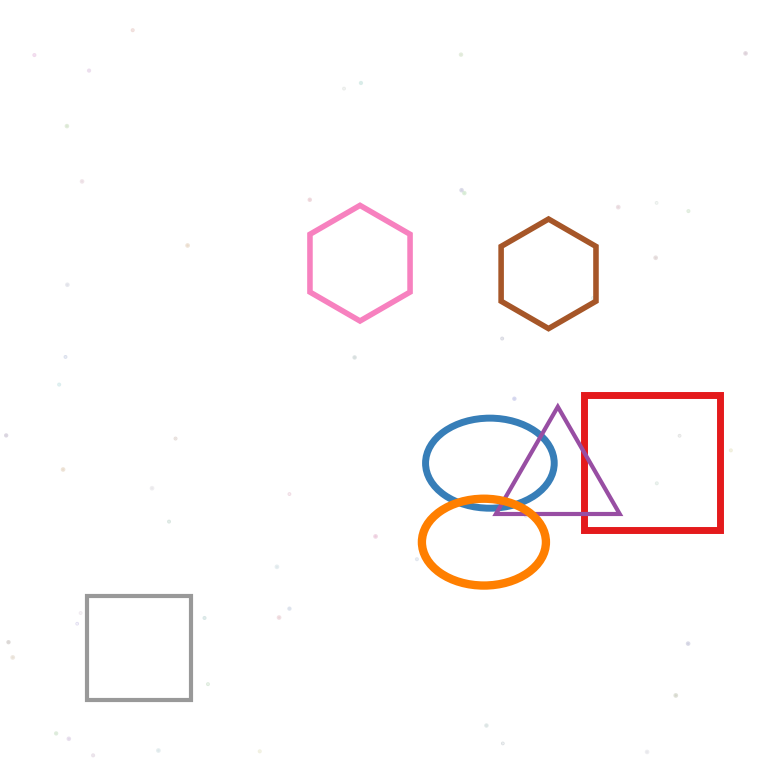[{"shape": "square", "thickness": 2.5, "radius": 0.44, "center": [0.847, 0.4]}, {"shape": "oval", "thickness": 2.5, "radius": 0.42, "center": [0.636, 0.398]}, {"shape": "triangle", "thickness": 1.5, "radius": 0.46, "center": [0.724, 0.379]}, {"shape": "oval", "thickness": 3, "radius": 0.4, "center": [0.628, 0.296]}, {"shape": "hexagon", "thickness": 2, "radius": 0.36, "center": [0.712, 0.644]}, {"shape": "hexagon", "thickness": 2, "radius": 0.38, "center": [0.468, 0.658]}, {"shape": "square", "thickness": 1.5, "radius": 0.34, "center": [0.18, 0.159]}]